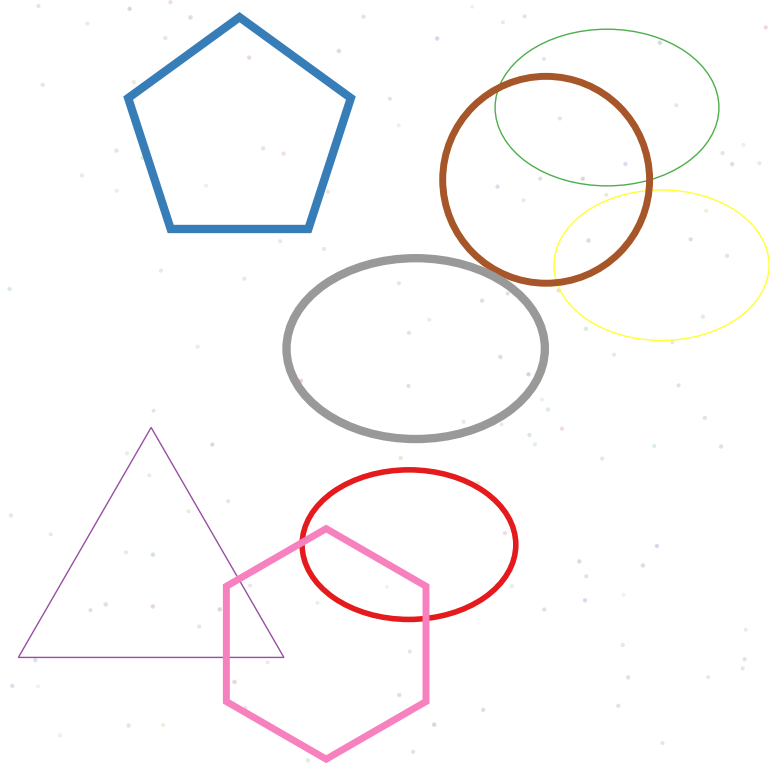[{"shape": "oval", "thickness": 2, "radius": 0.69, "center": [0.531, 0.293]}, {"shape": "pentagon", "thickness": 3, "radius": 0.76, "center": [0.311, 0.826]}, {"shape": "oval", "thickness": 0.5, "radius": 0.73, "center": [0.788, 0.86]}, {"shape": "triangle", "thickness": 0.5, "radius": 1.0, "center": [0.196, 0.246]}, {"shape": "oval", "thickness": 0.5, "radius": 0.7, "center": [0.859, 0.656]}, {"shape": "circle", "thickness": 2.5, "radius": 0.67, "center": [0.709, 0.767]}, {"shape": "hexagon", "thickness": 2.5, "radius": 0.75, "center": [0.424, 0.164]}, {"shape": "oval", "thickness": 3, "radius": 0.84, "center": [0.54, 0.547]}]